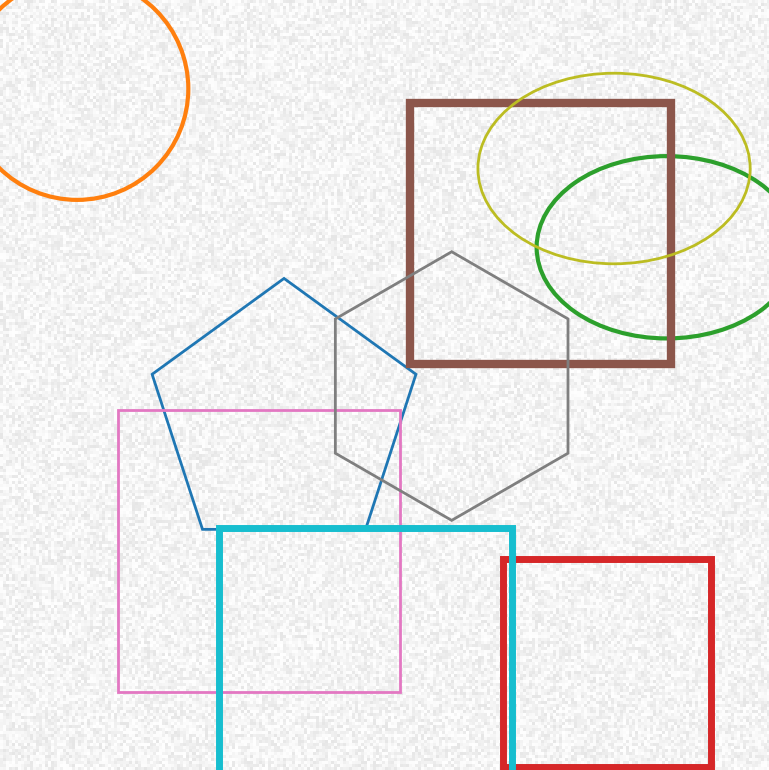[{"shape": "pentagon", "thickness": 1, "radius": 0.9, "center": [0.369, 0.458]}, {"shape": "circle", "thickness": 1.5, "radius": 0.72, "center": [0.1, 0.885]}, {"shape": "oval", "thickness": 1.5, "radius": 0.85, "center": [0.866, 0.679]}, {"shape": "square", "thickness": 2.5, "radius": 0.68, "center": [0.789, 0.139]}, {"shape": "square", "thickness": 3, "radius": 0.85, "center": [0.701, 0.697]}, {"shape": "square", "thickness": 1, "radius": 0.92, "center": [0.336, 0.284]}, {"shape": "hexagon", "thickness": 1, "radius": 0.87, "center": [0.587, 0.499]}, {"shape": "oval", "thickness": 1, "radius": 0.88, "center": [0.797, 0.781]}, {"shape": "square", "thickness": 2.5, "radius": 0.95, "center": [0.475, 0.124]}]